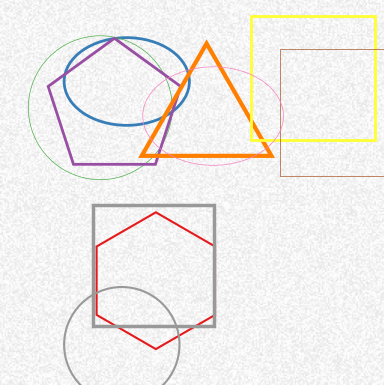[{"shape": "hexagon", "thickness": 1.5, "radius": 0.89, "center": [0.405, 0.271]}, {"shape": "oval", "thickness": 2, "radius": 0.81, "center": [0.329, 0.788]}, {"shape": "circle", "thickness": 0.5, "radius": 0.93, "center": [0.26, 0.72]}, {"shape": "pentagon", "thickness": 2, "radius": 0.9, "center": [0.297, 0.72]}, {"shape": "triangle", "thickness": 3, "radius": 0.97, "center": [0.537, 0.692]}, {"shape": "square", "thickness": 2, "radius": 0.8, "center": [0.813, 0.797]}, {"shape": "square", "thickness": 0.5, "radius": 0.83, "center": [0.893, 0.709]}, {"shape": "oval", "thickness": 0.5, "radius": 0.91, "center": [0.554, 0.698]}, {"shape": "square", "thickness": 2.5, "radius": 0.78, "center": [0.398, 0.31]}, {"shape": "circle", "thickness": 1.5, "radius": 0.75, "center": [0.316, 0.105]}]